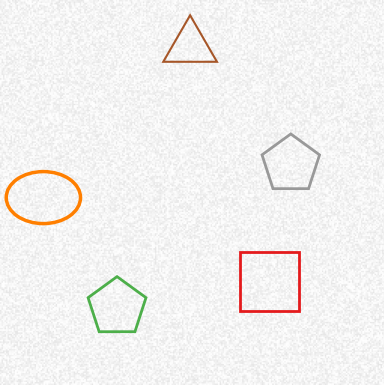[{"shape": "square", "thickness": 2, "radius": 0.38, "center": [0.699, 0.268]}, {"shape": "pentagon", "thickness": 2, "radius": 0.4, "center": [0.304, 0.202]}, {"shape": "oval", "thickness": 2.5, "radius": 0.48, "center": [0.113, 0.487]}, {"shape": "triangle", "thickness": 1.5, "radius": 0.4, "center": [0.494, 0.88]}, {"shape": "pentagon", "thickness": 2, "radius": 0.39, "center": [0.755, 0.574]}]